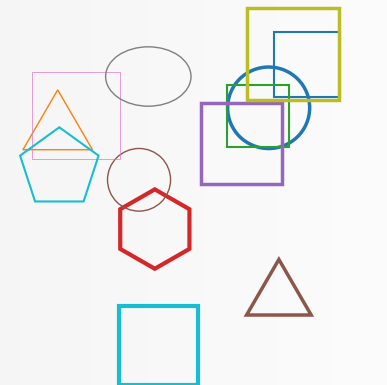[{"shape": "square", "thickness": 1.5, "radius": 0.42, "center": [0.793, 0.831]}, {"shape": "circle", "thickness": 2.5, "radius": 0.53, "center": [0.693, 0.72]}, {"shape": "triangle", "thickness": 1, "radius": 0.52, "center": [0.149, 0.663]}, {"shape": "square", "thickness": 1.5, "radius": 0.4, "center": [0.667, 0.699]}, {"shape": "hexagon", "thickness": 3, "radius": 0.52, "center": [0.4, 0.405]}, {"shape": "square", "thickness": 2.5, "radius": 0.52, "center": [0.623, 0.627]}, {"shape": "triangle", "thickness": 2.5, "radius": 0.48, "center": [0.72, 0.23]}, {"shape": "circle", "thickness": 1, "radius": 0.41, "center": [0.359, 0.533]}, {"shape": "square", "thickness": 0.5, "radius": 0.57, "center": [0.197, 0.701]}, {"shape": "oval", "thickness": 1, "radius": 0.55, "center": [0.383, 0.801]}, {"shape": "square", "thickness": 2.5, "radius": 0.6, "center": [0.757, 0.86]}, {"shape": "square", "thickness": 3, "radius": 0.51, "center": [0.409, 0.103]}, {"shape": "pentagon", "thickness": 1.5, "radius": 0.53, "center": [0.153, 0.563]}]